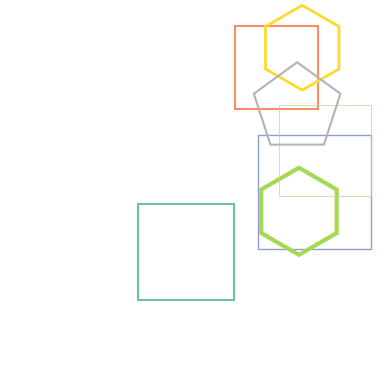[{"shape": "square", "thickness": 1.5, "radius": 0.62, "center": [0.483, 0.345]}, {"shape": "square", "thickness": 1.5, "radius": 0.54, "center": [0.718, 0.824]}, {"shape": "square", "thickness": 1, "radius": 0.74, "center": [0.817, 0.502]}, {"shape": "hexagon", "thickness": 3, "radius": 0.57, "center": [0.777, 0.451]}, {"shape": "hexagon", "thickness": 2, "radius": 0.55, "center": [0.785, 0.876]}, {"shape": "square", "thickness": 0.5, "radius": 0.59, "center": [0.844, 0.609]}, {"shape": "pentagon", "thickness": 1.5, "radius": 0.59, "center": [0.772, 0.72]}]